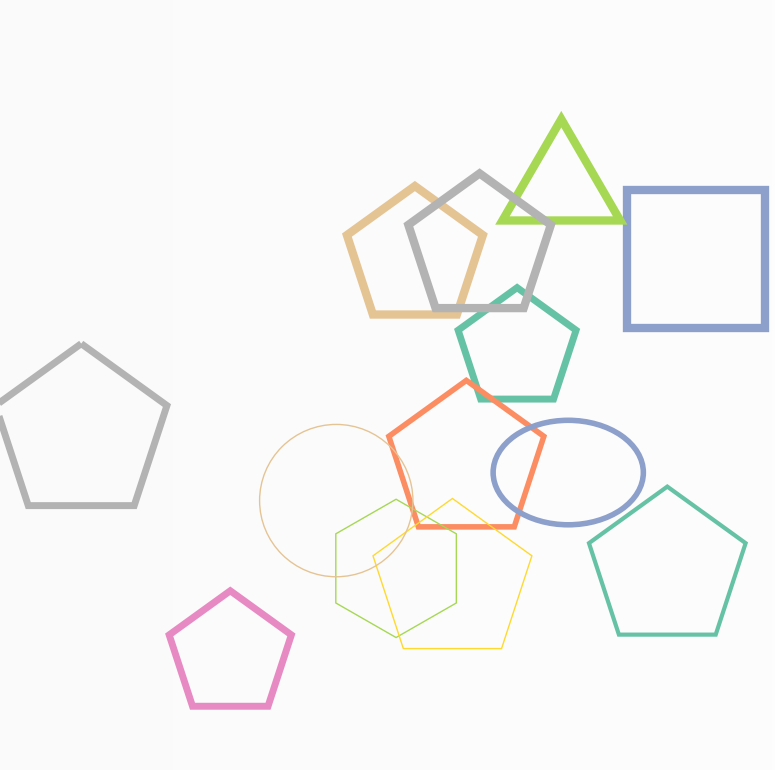[{"shape": "pentagon", "thickness": 2.5, "radius": 0.4, "center": [0.667, 0.546]}, {"shape": "pentagon", "thickness": 1.5, "radius": 0.53, "center": [0.861, 0.262]}, {"shape": "pentagon", "thickness": 2, "radius": 0.53, "center": [0.602, 0.401]}, {"shape": "square", "thickness": 3, "radius": 0.45, "center": [0.898, 0.664]}, {"shape": "oval", "thickness": 2, "radius": 0.48, "center": [0.733, 0.386]}, {"shape": "pentagon", "thickness": 2.5, "radius": 0.41, "center": [0.297, 0.15]}, {"shape": "triangle", "thickness": 3, "radius": 0.44, "center": [0.724, 0.758]}, {"shape": "hexagon", "thickness": 0.5, "radius": 0.45, "center": [0.511, 0.262]}, {"shape": "pentagon", "thickness": 0.5, "radius": 0.54, "center": [0.584, 0.245]}, {"shape": "pentagon", "thickness": 3, "radius": 0.46, "center": [0.535, 0.666]}, {"shape": "circle", "thickness": 0.5, "radius": 0.49, "center": [0.434, 0.35]}, {"shape": "pentagon", "thickness": 2.5, "radius": 0.58, "center": [0.105, 0.437]}, {"shape": "pentagon", "thickness": 3, "radius": 0.48, "center": [0.619, 0.678]}]